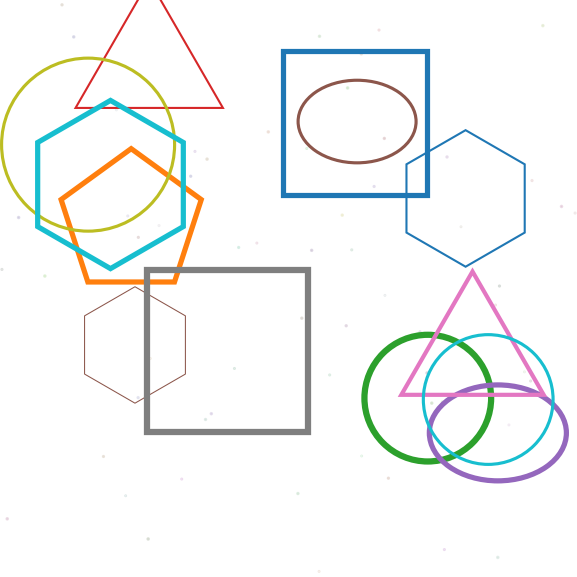[{"shape": "square", "thickness": 2.5, "radius": 0.62, "center": [0.615, 0.786]}, {"shape": "hexagon", "thickness": 1, "radius": 0.59, "center": [0.806, 0.656]}, {"shape": "pentagon", "thickness": 2.5, "radius": 0.64, "center": [0.227, 0.614]}, {"shape": "circle", "thickness": 3, "radius": 0.55, "center": [0.741, 0.31]}, {"shape": "triangle", "thickness": 1, "radius": 0.74, "center": [0.258, 0.886]}, {"shape": "oval", "thickness": 2.5, "radius": 0.59, "center": [0.862, 0.25]}, {"shape": "oval", "thickness": 1.5, "radius": 0.51, "center": [0.618, 0.789]}, {"shape": "hexagon", "thickness": 0.5, "radius": 0.5, "center": [0.234, 0.402]}, {"shape": "triangle", "thickness": 2, "radius": 0.71, "center": [0.818, 0.387]}, {"shape": "square", "thickness": 3, "radius": 0.7, "center": [0.394, 0.391]}, {"shape": "circle", "thickness": 1.5, "radius": 0.75, "center": [0.153, 0.749]}, {"shape": "circle", "thickness": 1.5, "radius": 0.56, "center": [0.845, 0.307]}, {"shape": "hexagon", "thickness": 2.5, "radius": 0.73, "center": [0.191, 0.68]}]